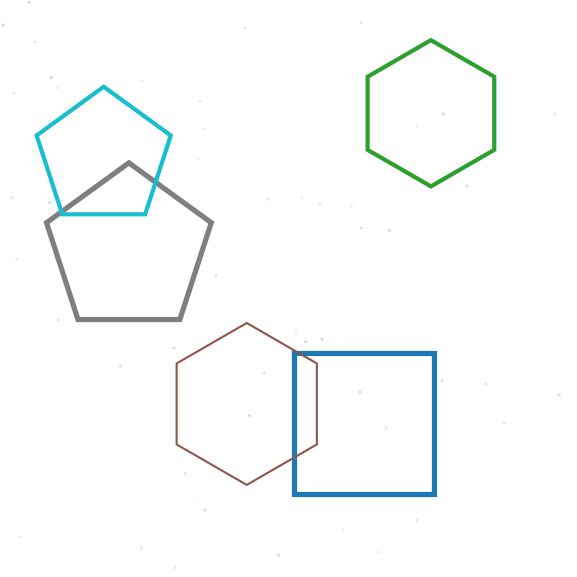[{"shape": "square", "thickness": 2.5, "radius": 0.61, "center": [0.631, 0.266]}, {"shape": "hexagon", "thickness": 2, "radius": 0.63, "center": [0.746, 0.803]}, {"shape": "hexagon", "thickness": 1, "radius": 0.7, "center": [0.427, 0.3]}, {"shape": "pentagon", "thickness": 2.5, "radius": 0.75, "center": [0.223, 0.567]}, {"shape": "pentagon", "thickness": 2, "radius": 0.61, "center": [0.18, 0.727]}]